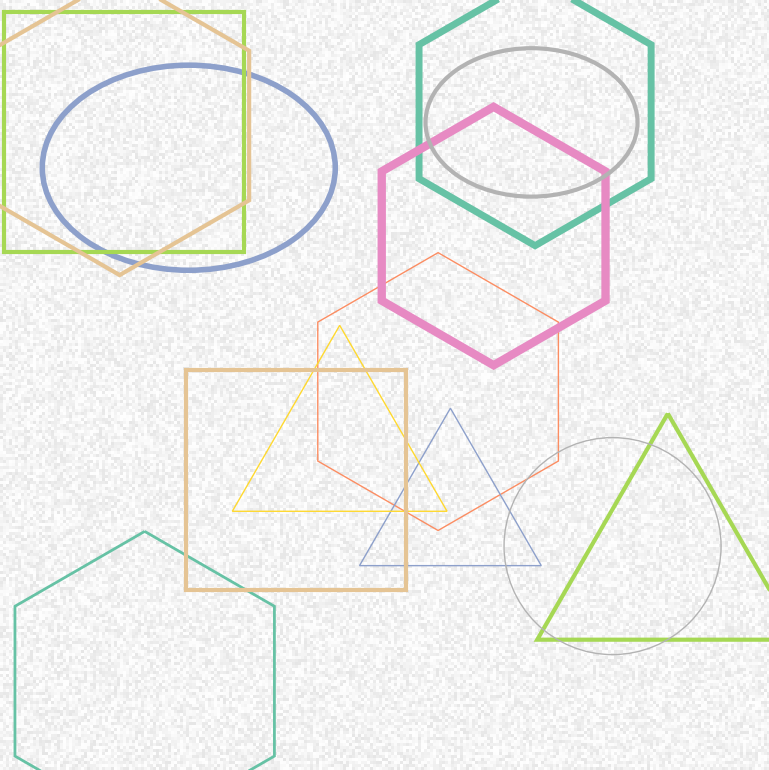[{"shape": "hexagon", "thickness": 1, "radius": 0.97, "center": [0.188, 0.115]}, {"shape": "hexagon", "thickness": 2.5, "radius": 0.87, "center": [0.695, 0.855]}, {"shape": "hexagon", "thickness": 0.5, "radius": 0.9, "center": [0.569, 0.491]}, {"shape": "oval", "thickness": 2, "radius": 0.95, "center": [0.245, 0.782]}, {"shape": "triangle", "thickness": 0.5, "radius": 0.68, "center": [0.585, 0.334]}, {"shape": "hexagon", "thickness": 3, "radius": 0.84, "center": [0.641, 0.693]}, {"shape": "square", "thickness": 1.5, "radius": 0.78, "center": [0.161, 0.829]}, {"shape": "triangle", "thickness": 1.5, "radius": 0.98, "center": [0.867, 0.267]}, {"shape": "triangle", "thickness": 0.5, "radius": 0.8, "center": [0.441, 0.416]}, {"shape": "square", "thickness": 1.5, "radius": 0.71, "center": [0.385, 0.376]}, {"shape": "hexagon", "thickness": 1.5, "radius": 0.97, "center": [0.155, 0.837]}, {"shape": "circle", "thickness": 0.5, "radius": 0.7, "center": [0.796, 0.291]}, {"shape": "oval", "thickness": 1.5, "radius": 0.69, "center": [0.69, 0.841]}]